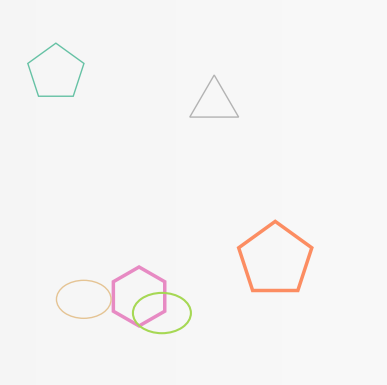[{"shape": "pentagon", "thickness": 1, "radius": 0.38, "center": [0.144, 0.812]}, {"shape": "pentagon", "thickness": 2.5, "radius": 0.5, "center": [0.71, 0.326]}, {"shape": "hexagon", "thickness": 2.5, "radius": 0.38, "center": [0.359, 0.23]}, {"shape": "oval", "thickness": 1.5, "radius": 0.37, "center": [0.418, 0.187]}, {"shape": "oval", "thickness": 1, "radius": 0.35, "center": [0.216, 0.223]}, {"shape": "triangle", "thickness": 1, "radius": 0.36, "center": [0.553, 0.732]}]